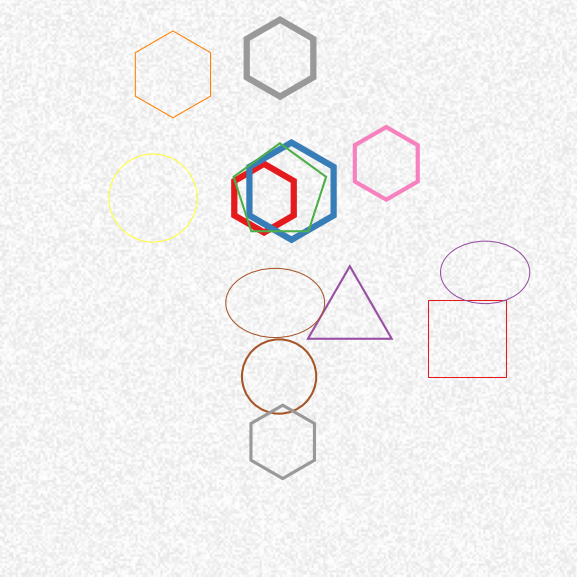[{"shape": "square", "thickness": 0.5, "radius": 0.34, "center": [0.809, 0.413]}, {"shape": "hexagon", "thickness": 3, "radius": 0.3, "center": [0.457, 0.656]}, {"shape": "hexagon", "thickness": 3, "radius": 0.42, "center": [0.505, 0.668]}, {"shape": "pentagon", "thickness": 1, "radius": 0.42, "center": [0.485, 0.667]}, {"shape": "triangle", "thickness": 1, "radius": 0.42, "center": [0.606, 0.454]}, {"shape": "oval", "thickness": 0.5, "radius": 0.39, "center": [0.84, 0.527]}, {"shape": "hexagon", "thickness": 0.5, "radius": 0.38, "center": [0.299, 0.87]}, {"shape": "circle", "thickness": 0.5, "radius": 0.38, "center": [0.265, 0.656]}, {"shape": "oval", "thickness": 0.5, "radius": 0.43, "center": [0.477, 0.475]}, {"shape": "circle", "thickness": 1, "radius": 0.32, "center": [0.483, 0.347]}, {"shape": "hexagon", "thickness": 2, "radius": 0.31, "center": [0.669, 0.716]}, {"shape": "hexagon", "thickness": 1.5, "radius": 0.32, "center": [0.49, 0.234]}, {"shape": "hexagon", "thickness": 3, "radius": 0.33, "center": [0.485, 0.898]}]